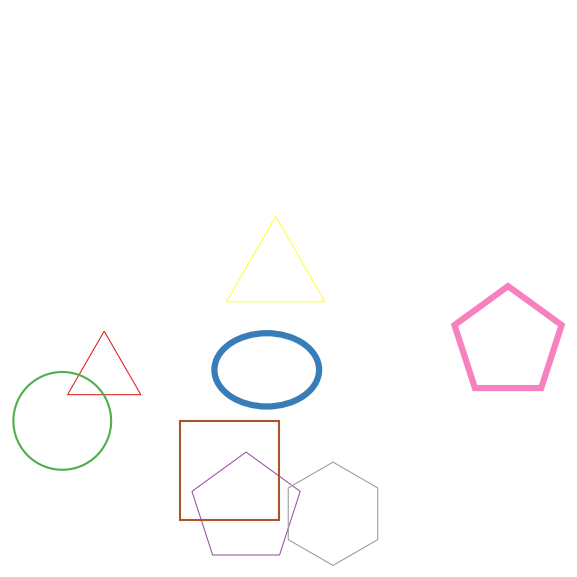[{"shape": "triangle", "thickness": 0.5, "radius": 0.37, "center": [0.18, 0.352]}, {"shape": "oval", "thickness": 3, "radius": 0.45, "center": [0.462, 0.359]}, {"shape": "circle", "thickness": 1, "radius": 0.42, "center": [0.108, 0.27]}, {"shape": "pentagon", "thickness": 0.5, "radius": 0.49, "center": [0.426, 0.118]}, {"shape": "triangle", "thickness": 0.5, "radius": 0.49, "center": [0.477, 0.526]}, {"shape": "square", "thickness": 1, "radius": 0.43, "center": [0.398, 0.184]}, {"shape": "pentagon", "thickness": 3, "radius": 0.49, "center": [0.88, 0.406]}, {"shape": "hexagon", "thickness": 0.5, "radius": 0.45, "center": [0.577, 0.109]}]